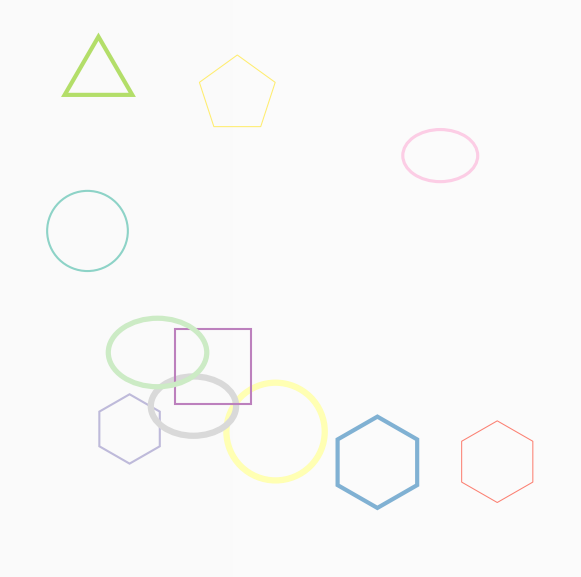[{"shape": "circle", "thickness": 1, "radius": 0.35, "center": [0.151, 0.599]}, {"shape": "circle", "thickness": 3, "radius": 0.42, "center": [0.474, 0.252]}, {"shape": "hexagon", "thickness": 1, "radius": 0.3, "center": [0.223, 0.256]}, {"shape": "hexagon", "thickness": 0.5, "radius": 0.35, "center": [0.855, 0.2]}, {"shape": "hexagon", "thickness": 2, "radius": 0.4, "center": [0.649, 0.199]}, {"shape": "triangle", "thickness": 2, "radius": 0.34, "center": [0.169, 0.868]}, {"shape": "oval", "thickness": 1.5, "radius": 0.32, "center": [0.757, 0.73]}, {"shape": "oval", "thickness": 3, "radius": 0.37, "center": [0.333, 0.296]}, {"shape": "square", "thickness": 1, "radius": 0.33, "center": [0.367, 0.364]}, {"shape": "oval", "thickness": 2.5, "radius": 0.42, "center": [0.271, 0.389]}, {"shape": "pentagon", "thickness": 0.5, "radius": 0.34, "center": [0.408, 0.835]}]